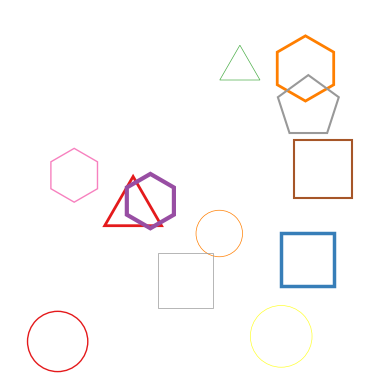[{"shape": "circle", "thickness": 1, "radius": 0.39, "center": [0.15, 0.113]}, {"shape": "triangle", "thickness": 2, "radius": 0.43, "center": [0.346, 0.456]}, {"shape": "square", "thickness": 2.5, "radius": 0.35, "center": [0.799, 0.325]}, {"shape": "triangle", "thickness": 0.5, "radius": 0.3, "center": [0.623, 0.822]}, {"shape": "hexagon", "thickness": 3, "radius": 0.35, "center": [0.391, 0.478]}, {"shape": "circle", "thickness": 0.5, "radius": 0.3, "center": [0.57, 0.393]}, {"shape": "hexagon", "thickness": 2, "radius": 0.42, "center": [0.793, 0.822]}, {"shape": "circle", "thickness": 0.5, "radius": 0.4, "center": [0.73, 0.126]}, {"shape": "square", "thickness": 1.5, "radius": 0.38, "center": [0.838, 0.56]}, {"shape": "hexagon", "thickness": 1, "radius": 0.35, "center": [0.193, 0.545]}, {"shape": "square", "thickness": 0.5, "radius": 0.36, "center": [0.483, 0.271]}, {"shape": "pentagon", "thickness": 1.5, "radius": 0.42, "center": [0.801, 0.722]}]